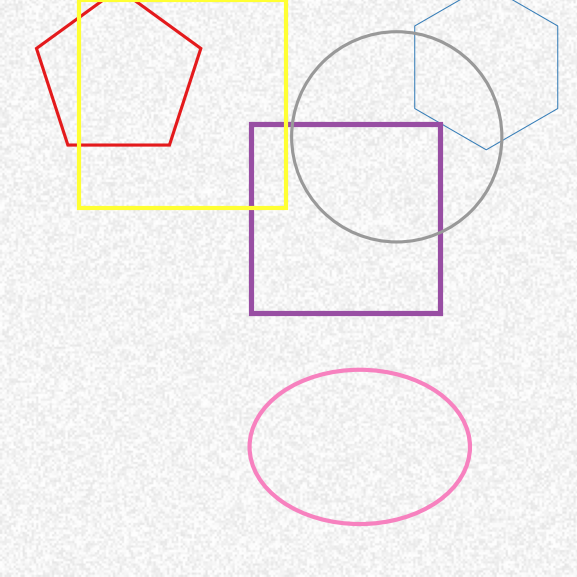[{"shape": "pentagon", "thickness": 1.5, "radius": 0.75, "center": [0.205, 0.869]}, {"shape": "hexagon", "thickness": 0.5, "radius": 0.71, "center": [0.842, 0.883]}, {"shape": "square", "thickness": 2.5, "radius": 0.82, "center": [0.598, 0.62]}, {"shape": "square", "thickness": 2, "radius": 0.9, "center": [0.317, 0.819]}, {"shape": "oval", "thickness": 2, "radius": 0.95, "center": [0.623, 0.225]}, {"shape": "circle", "thickness": 1.5, "radius": 0.91, "center": [0.687, 0.762]}]